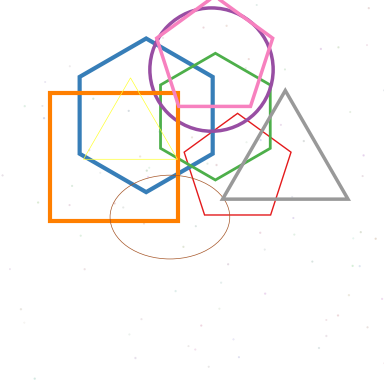[{"shape": "pentagon", "thickness": 1, "radius": 0.73, "center": [0.617, 0.56]}, {"shape": "hexagon", "thickness": 3, "radius": 1.0, "center": [0.38, 0.7]}, {"shape": "hexagon", "thickness": 2, "radius": 0.82, "center": [0.559, 0.697]}, {"shape": "circle", "thickness": 2.5, "radius": 0.8, "center": [0.549, 0.819]}, {"shape": "square", "thickness": 3, "radius": 0.83, "center": [0.297, 0.592]}, {"shape": "triangle", "thickness": 0.5, "radius": 0.71, "center": [0.339, 0.657]}, {"shape": "oval", "thickness": 0.5, "radius": 0.78, "center": [0.441, 0.436]}, {"shape": "pentagon", "thickness": 2.5, "radius": 0.79, "center": [0.558, 0.852]}, {"shape": "triangle", "thickness": 2.5, "radius": 0.94, "center": [0.741, 0.577]}]